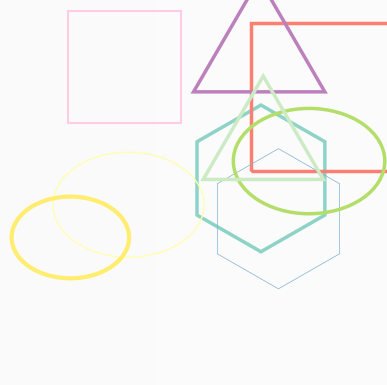[{"shape": "hexagon", "thickness": 2.5, "radius": 0.95, "center": [0.673, 0.537]}, {"shape": "oval", "thickness": 1, "radius": 0.97, "center": [0.332, 0.468]}, {"shape": "square", "thickness": 2.5, "radius": 0.97, "center": [0.841, 0.748]}, {"shape": "hexagon", "thickness": 0.5, "radius": 0.91, "center": [0.719, 0.432]}, {"shape": "oval", "thickness": 2.5, "radius": 0.98, "center": [0.798, 0.582]}, {"shape": "square", "thickness": 1.5, "radius": 0.73, "center": [0.321, 0.826]}, {"shape": "triangle", "thickness": 2.5, "radius": 0.98, "center": [0.669, 0.859]}, {"shape": "triangle", "thickness": 2.5, "radius": 0.89, "center": [0.679, 0.623]}, {"shape": "oval", "thickness": 3, "radius": 0.76, "center": [0.182, 0.383]}]